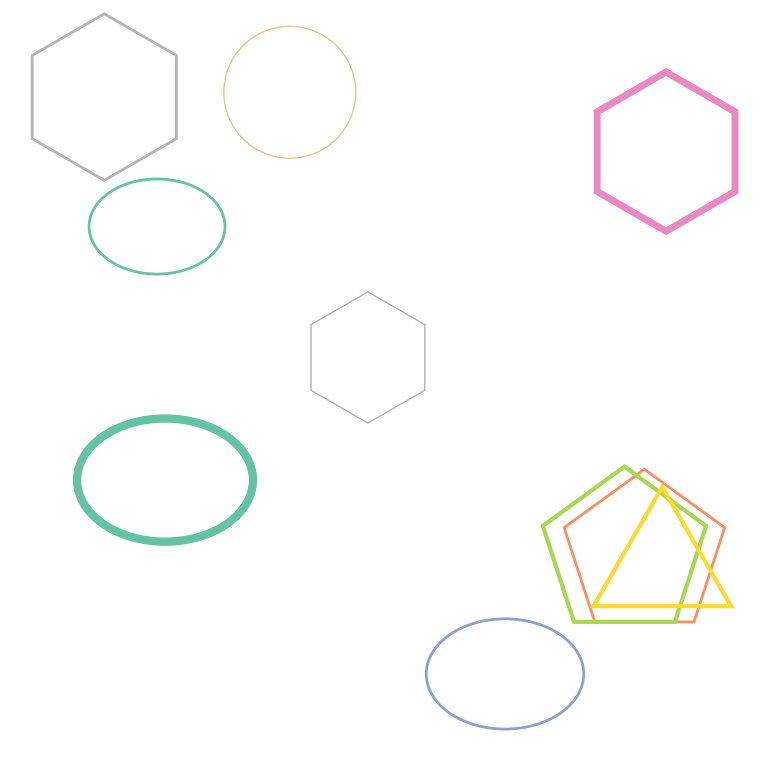[{"shape": "oval", "thickness": 1, "radius": 0.44, "center": [0.204, 0.706]}, {"shape": "oval", "thickness": 3, "radius": 0.57, "center": [0.214, 0.377]}, {"shape": "pentagon", "thickness": 1, "radius": 0.55, "center": [0.837, 0.281]}, {"shape": "oval", "thickness": 1, "radius": 0.51, "center": [0.656, 0.125]}, {"shape": "hexagon", "thickness": 2.5, "radius": 0.52, "center": [0.865, 0.803]}, {"shape": "pentagon", "thickness": 1.5, "radius": 0.56, "center": [0.811, 0.283]}, {"shape": "triangle", "thickness": 1.5, "radius": 0.52, "center": [0.86, 0.264]}, {"shape": "circle", "thickness": 0.5, "radius": 0.43, "center": [0.376, 0.88]}, {"shape": "hexagon", "thickness": 0.5, "radius": 0.43, "center": [0.478, 0.536]}, {"shape": "hexagon", "thickness": 1, "radius": 0.54, "center": [0.135, 0.874]}]